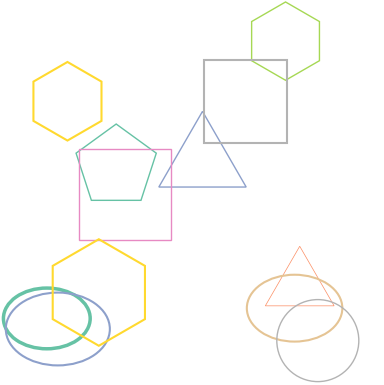[{"shape": "pentagon", "thickness": 1, "radius": 0.55, "center": [0.302, 0.568]}, {"shape": "oval", "thickness": 2.5, "radius": 0.56, "center": [0.122, 0.173]}, {"shape": "triangle", "thickness": 0.5, "radius": 0.52, "center": [0.779, 0.257]}, {"shape": "triangle", "thickness": 1, "radius": 0.65, "center": [0.526, 0.58]}, {"shape": "oval", "thickness": 1.5, "radius": 0.68, "center": [0.15, 0.145]}, {"shape": "square", "thickness": 1, "radius": 0.6, "center": [0.324, 0.495]}, {"shape": "hexagon", "thickness": 1, "radius": 0.51, "center": [0.742, 0.893]}, {"shape": "hexagon", "thickness": 1.5, "radius": 0.69, "center": [0.257, 0.24]}, {"shape": "hexagon", "thickness": 1.5, "radius": 0.51, "center": [0.175, 0.737]}, {"shape": "oval", "thickness": 1.5, "radius": 0.62, "center": [0.765, 0.2]}, {"shape": "square", "thickness": 1.5, "radius": 0.54, "center": [0.637, 0.737]}, {"shape": "circle", "thickness": 1, "radius": 0.53, "center": [0.825, 0.115]}]